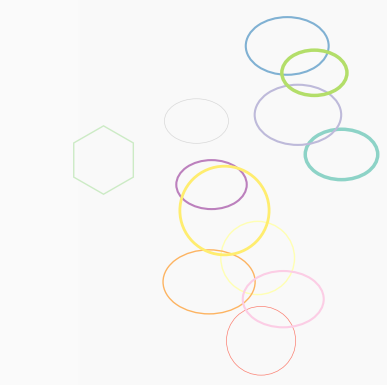[{"shape": "oval", "thickness": 2.5, "radius": 0.47, "center": [0.881, 0.599]}, {"shape": "circle", "thickness": 1, "radius": 0.48, "center": [0.665, 0.33]}, {"shape": "oval", "thickness": 1.5, "radius": 0.56, "center": [0.769, 0.702]}, {"shape": "circle", "thickness": 0.5, "radius": 0.45, "center": [0.674, 0.115]}, {"shape": "oval", "thickness": 1.5, "radius": 0.53, "center": [0.741, 0.881]}, {"shape": "oval", "thickness": 1, "radius": 0.59, "center": [0.54, 0.268]}, {"shape": "oval", "thickness": 2.5, "radius": 0.42, "center": [0.811, 0.811]}, {"shape": "oval", "thickness": 1.5, "radius": 0.52, "center": [0.731, 0.223]}, {"shape": "oval", "thickness": 0.5, "radius": 0.41, "center": [0.507, 0.686]}, {"shape": "oval", "thickness": 1.5, "radius": 0.45, "center": [0.546, 0.521]}, {"shape": "hexagon", "thickness": 1, "radius": 0.44, "center": [0.267, 0.584]}, {"shape": "circle", "thickness": 2, "radius": 0.58, "center": [0.579, 0.453]}]